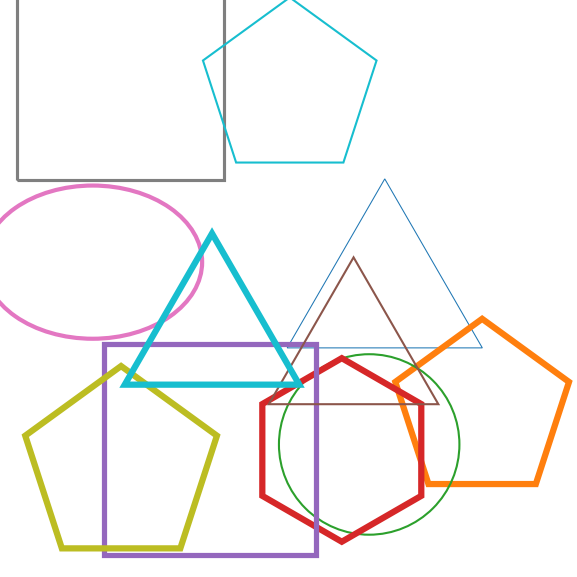[{"shape": "triangle", "thickness": 0.5, "radius": 0.98, "center": [0.666, 0.494]}, {"shape": "pentagon", "thickness": 3, "radius": 0.79, "center": [0.835, 0.289]}, {"shape": "circle", "thickness": 1, "radius": 0.78, "center": [0.639, 0.23]}, {"shape": "hexagon", "thickness": 3, "radius": 0.79, "center": [0.592, 0.22]}, {"shape": "square", "thickness": 2.5, "radius": 0.91, "center": [0.364, 0.22]}, {"shape": "triangle", "thickness": 1, "radius": 0.85, "center": [0.612, 0.384]}, {"shape": "oval", "thickness": 2, "radius": 0.95, "center": [0.161, 0.545]}, {"shape": "square", "thickness": 1.5, "radius": 0.9, "center": [0.208, 0.866]}, {"shape": "pentagon", "thickness": 3, "radius": 0.87, "center": [0.21, 0.191]}, {"shape": "pentagon", "thickness": 1, "radius": 0.79, "center": [0.502, 0.846]}, {"shape": "triangle", "thickness": 3, "radius": 0.87, "center": [0.367, 0.42]}]